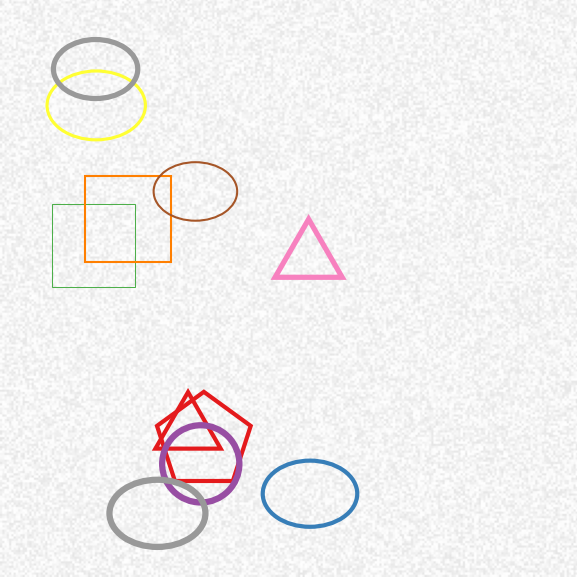[{"shape": "triangle", "thickness": 2, "radius": 0.33, "center": [0.326, 0.255]}, {"shape": "pentagon", "thickness": 2, "radius": 0.43, "center": [0.353, 0.235]}, {"shape": "oval", "thickness": 2, "radius": 0.41, "center": [0.537, 0.144]}, {"shape": "square", "thickness": 0.5, "radius": 0.36, "center": [0.162, 0.574]}, {"shape": "circle", "thickness": 3, "radius": 0.33, "center": [0.348, 0.196]}, {"shape": "square", "thickness": 1, "radius": 0.37, "center": [0.222, 0.619]}, {"shape": "oval", "thickness": 1.5, "radius": 0.43, "center": [0.167, 0.817]}, {"shape": "oval", "thickness": 1, "radius": 0.36, "center": [0.338, 0.668]}, {"shape": "triangle", "thickness": 2.5, "radius": 0.34, "center": [0.534, 0.553]}, {"shape": "oval", "thickness": 3, "radius": 0.42, "center": [0.273, 0.11]}, {"shape": "oval", "thickness": 2.5, "radius": 0.36, "center": [0.166, 0.88]}]